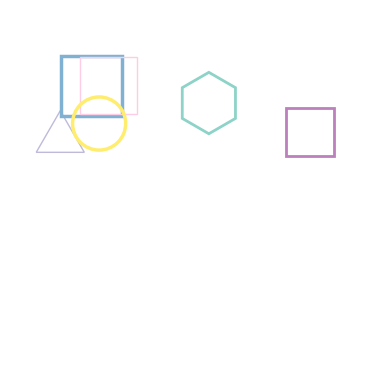[{"shape": "hexagon", "thickness": 2, "radius": 0.4, "center": [0.543, 0.732]}, {"shape": "triangle", "thickness": 1, "radius": 0.36, "center": [0.157, 0.64]}, {"shape": "square", "thickness": 2.5, "radius": 0.39, "center": [0.237, 0.776]}, {"shape": "square", "thickness": 1, "radius": 0.37, "center": [0.283, 0.777]}, {"shape": "square", "thickness": 2, "radius": 0.31, "center": [0.805, 0.656]}, {"shape": "circle", "thickness": 2.5, "radius": 0.34, "center": [0.257, 0.679]}]